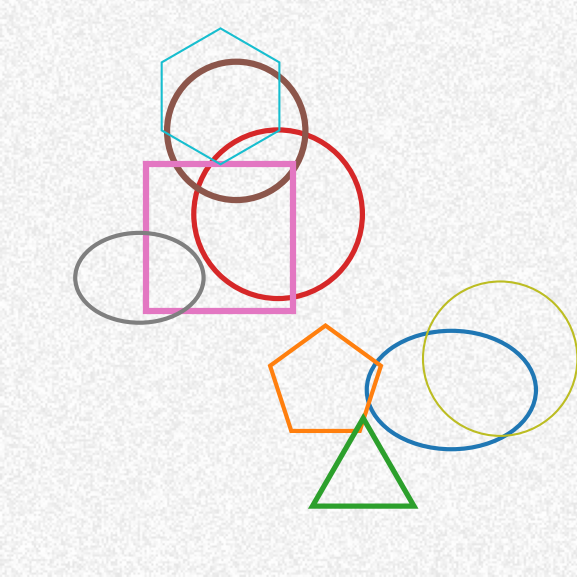[{"shape": "oval", "thickness": 2, "radius": 0.73, "center": [0.782, 0.324]}, {"shape": "pentagon", "thickness": 2, "radius": 0.5, "center": [0.564, 0.335]}, {"shape": "triangle", "thickness": 2.5, "radius": 0.51, "center": [0.629, 0.173]}, {"shape": "circle", "thickness": 2.5, "radius": 0.73, "center": [0.482, 0.628]}, {"shape": "circle", "thickness": 3, "radius": 0.6, "center": [0.409, 0.772]}, {"shape": "square", "thickness": 3, "radius": 0.63, "center": [0.38, 0.588]}, {"shape": "oval", "thickness": 2, "radius": 0.56, "center": [0.241, 0.518]}, {"shape": "circle", "thickness": 1, "radius": 0.67, "center": [0.866, 0.378]}, {"shape": "hexagon", "thickness": 1, "radius": 0.59, "center": [0.382, 0.832]}]